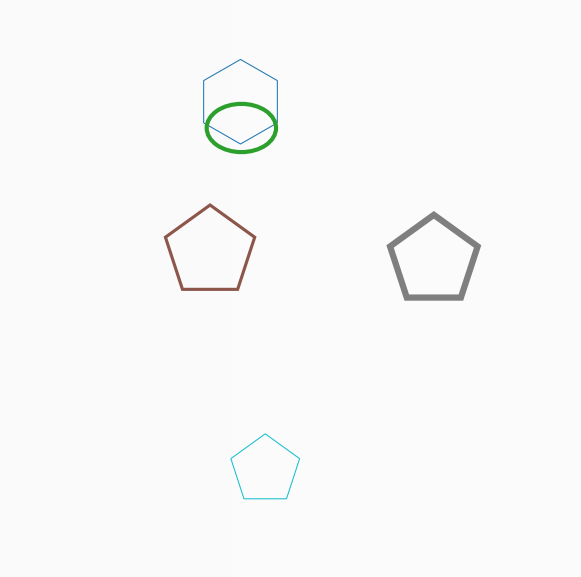[{"shape": "hexagon", "thickness": 0.5, "radius": 0.37, "center": [0.414, 0.823]}, {"shape": "oval", "thickness": 2, "radius": 0.3, "center": [0.415, 0.778]}, {"shape": "pentagon", "thickness": 1.5, "radius": 0.4, "center": [0.361, 0.563]}, {"shape": "pentagon", "thickness": 3, "radius": 0.4, "center": [0.746, 0.548]}, {"shape": "pentagon", "thickness": 0.5, "radius": 0.31, "center": [0.456, 0.186]}]